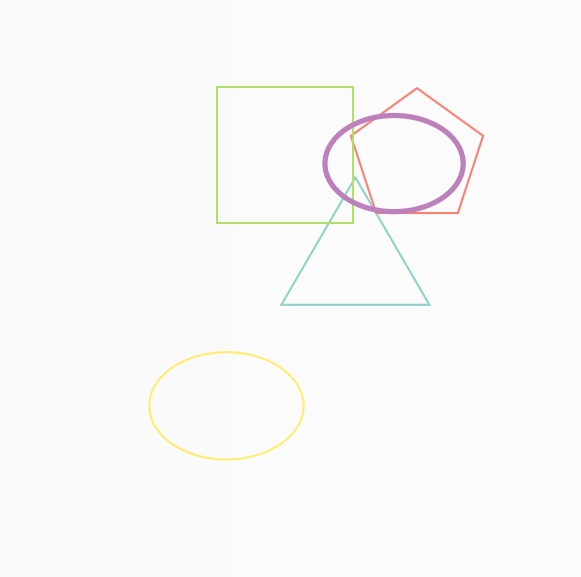[{"shape": "triangle", "thickness": 1, "radius": 0.74, "center": [0.611, 0.545]}, {"shape": "pentagon", "thickness": 1, "radius": 0.6, "center": [0.717, 0.727]}, {"shape": "square", "thickness": 1, "radius": 0.59, "center": [0.49, 0.731]}, {"shape": "oval", "thickness": 2.5, "radius": 0.59, "center": [0.678, 0.716]}, {"shape": "oval", "thickness": 1, "radius": 0.66, "center": [0.39, 0.296]}]